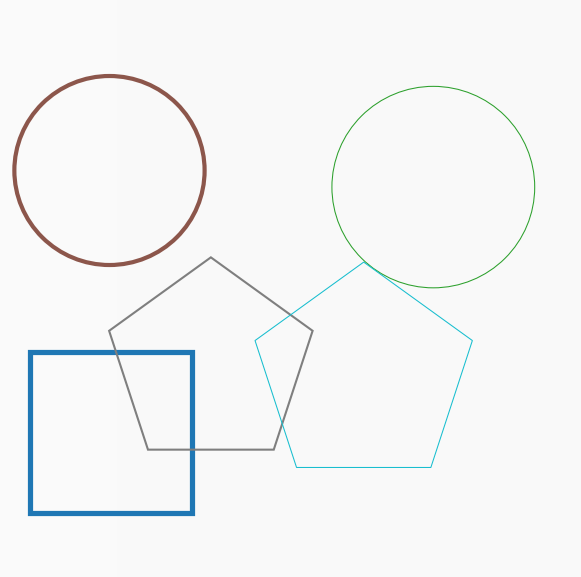[{"shape": "square", "thickness": 2.5, "radius": 0.7, "center": [0.191, 0.251]}, {"shape": "circle", "thickness": 0.5, "radius": 0.87, "center": [0.745, 0.675]}, {"shape": "circle", "thickness": 2, "radius": 0.82, "center": [0.188, 0.704]}, {"shape": "pentagon", "thickness": 1, "radius": 0.92, "center": [0.363, 0.369]}, {"shape": "pentagon", "thickness": 0.5, "radius": 0.98, "center": [0.626, 0.349]}]